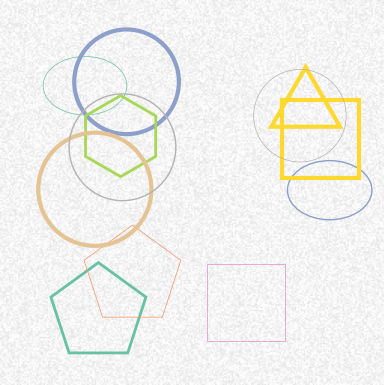[{"shape": "pentagon", "thickness": 2, "radius": 0.65, "center": [0.256, 0.188]}, {"shape": "oval", "thickness": 0.5, "radius": 0.54, "center": [0.221, 0.777]}, {"shape": "pentagon", "thickness": 0.5, "radius": 0.66, "center": [0.344, 0.283]}, {"shape": "circle", "thickness": 3, "radius": 0.68, "center": [0.329, 0.788]}, {"shape": "oval", "thickness": 1, "radius": 0.55, "center": [0.856, 0.506]}, {"shape": "square", "thickness": 0.5, "radius": 0.5, "center": [0.639, 0.215]}, {"shape": "hexagon", "thickness": 2, "radius": 0.53, "center": [0.313, 0.646]}, {"shape": "square", "thickness": 3, "radius": 0.5, "center": [0.832, 0.639]}, {"shape": "triangle", "thickness": 3, "radius": 0.51, "center": [0.794, 0.722]}, {"shape": "circle", "thickness": 3, "radius": 0.73, "center": [0.246, 0.508]}, {"shape": "circle", "thickness": 0.5, "radius": 0.6, "center": [0.779, 0.699]}, {"shape": "circle", "thickness": 1, "radius": 0.69, "center": [0.318, 0.617]}]